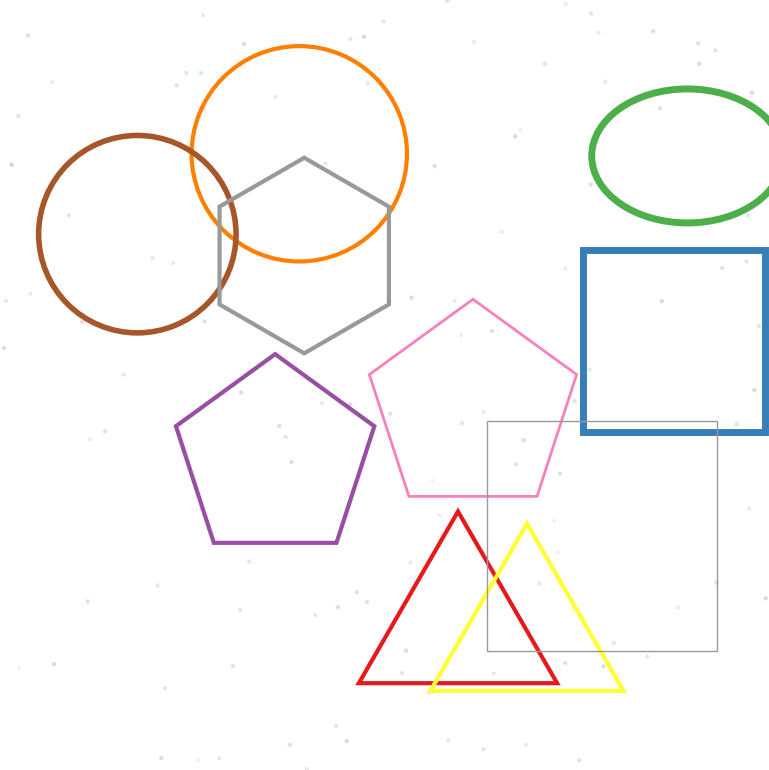[{"shape": "triangle", "thickness": 1.5, "radius": 0.74, "center": [0.595, 0.187]}, {"shape": "square", "thickness": 2.5, "radius": 0.59, "center": [0.875, 0.557]}, {"shape": "oval", "thickness": 2.5, "radius": 0.62, "center": [0.893, 0.797]}, {"shape": "pentagon", "thickness": 1.5, "radius": 0.68, "center": [0.357, 0.405]}, {"shape": "circle", "thickness": 1.5, "radius": 0.7, "center": [0.389, 0.8]}, {"shape": "triangle", "thickness": 1.5, "radius": 0.72, "center": [0.684, 0.175]}, {"shape": "circle", "thickness": 2, "radius": 0.64, "center": [0.178, 0.696]}, {"shape": "pentagon", "thickness": 1, "radius": 0.71, "center": [0.614, 0.47]}, {"shape": "square", "thickness": 0.5, "radius": 0.75, "center": [0.781, 0.304]}, {"shape": "hexagon", "thickness": 1.5, "radius": 0.63, "center": [0.395, 0.668]}]